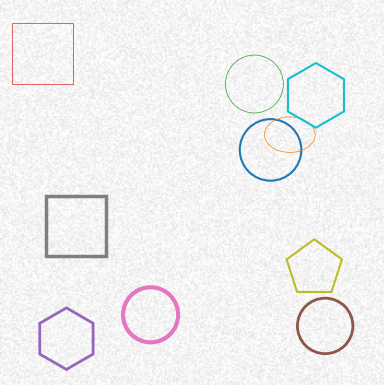[{"shape": "circle", "thickness": 1.5, "radius": 0.4, "center": [0.703, 0.611]}, {"shape": "oval", "thickness": 0.5, "radius": 0.33, "center": [0.753, 0.65]}, {"shape": "circle", "thickness": 0.5, "radius": 0.38, "center": [0.661, 0.782]}, {"shape": "square", "thickness": 0.5, "radius": 0.4, "center": [0.111, 0.86]}, {"shape": "hexagon", "thickness": 2, "radius": 0.4, "center": [0.173, 0.12]}, {"shape": "circle", "thickness": 2, "radius": 0.36, "center": [0.845, 0.153]}, {"shape": "circle", "thickness": 3, "radius": 0.36, "center": [0.391, 0.182]}, {"shape": "square", "thickness": 2.5, "radius": 0.39, "center": [0.197, 0.413]}, {"shape": "pentagon", "thickness": 1.5, "radius": 0.38, "center": [0.816, 0.303]}, {"shape": "hexagon", "thickness": 1.5, "radius": 0.42, "center": [0.821, 0.752]}]